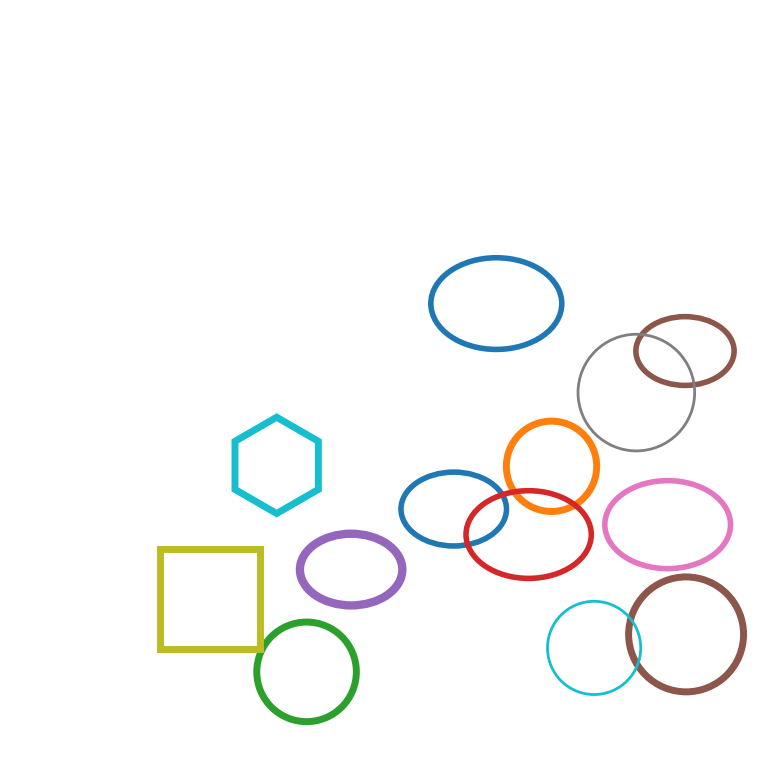[{"shape": "oval", "thickness": 2, "radius": 0.34, "center": [0.589, 0.339]}, {"shape": "oval", "thickness": 2, "radius": 0.43, "center": [0.645, 0.606]}, {"shape": "circle", "thickness": 2.5, "radius": 0.29, "center": [0.716, 0.394]}, {"shape": "circle", "thickness": 2.5, "radius": 0.32, "center": [0.398, 0.127]}, {"shape": "oval", "thickness": 2, "radius": 0.41, "center": [0.687, 0.306]}, {"shape": "oval", "thickness": 3, "radius": 0.33, "center": [0.456, 0.26]}, {"shape": "circle", "thickness": 2.5, "radius": 0.37, "center": [0.891, 0.176]}, {"shape": "oval", "thickness": 2, "radius": 0.32, "center": [0.89, 0.544]}, {"shape": "oval", "thickness": 2, "radius": 0.41, "center": [0.867, 0.319]}, {"shape": "circle", "thickness": 1, "radius": 0.38, "center": [0.826, 0.49]}, {"shape": "square", "thickness": 2.5, "radius": 0.33, "center": [0.273, 0.222]}, {"shape": "circle", "thickness": 1, "radius": 0.3, "center": [0.772, 0.159]}, {"shape": "hexagon", "thickness": 2.5, "radius": 0.31, "center": [0.359, 0.396]}]